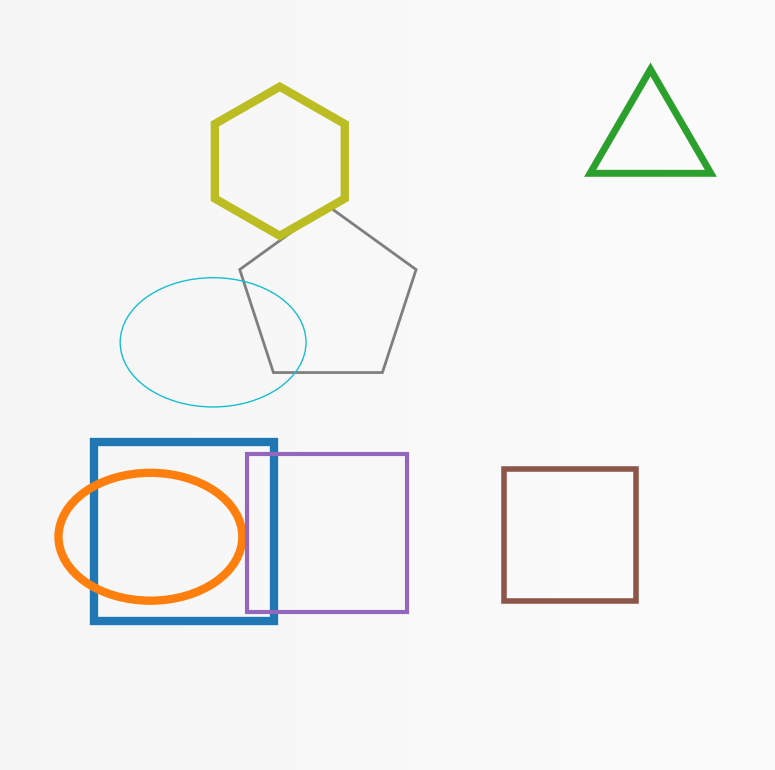[{"shape": "square", "thickness": 3, "radius": 0.58, "center": [0.238, 0.31]}, {"shape": "oval", "thickness": 3, "radius": 0.59, "center": [0.194, 0.303]}, {"shape": "triangle", "thickness": 2.5, "radius": 0.45, "center": [0.839, 0.82]}, {"shape": "square", "thickness": 1.5, "radius": 0.51, "center": [0.422, 0.308]}, {"shape": "square", "thickness": 2, "radius": 0.43, "center": [0.735, 0.305]}, {"shape": "pentagon", "thickness": 1, "radius": 0.6, "center": [0.423, 0.613]}, {"shape": "hexagon", "thickness": 3, "radius": 0.48, "center": [0.361, 0.791]}, {"shape": "oval", "thickness": 0.5, "radius": 0.6, "center": [0.275, 0.555]}]